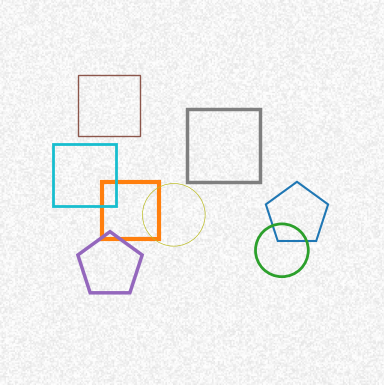[{"shape": "pentagon", "thickness": 1.5, "radius": 0.42, "center": [0.771, 0.443]}, {"shape": "square", "thickness": 3, "radius": 0.37, "center": [0.339, 0.453]}, {"shape": "circle", "thickness": 2, "radius": 0.34, "center": [0.732, 0.35]}, {"shape": "pentagon", "thickness": 2.5, "radius": 0.44, "center": [0.286, 0.31]}, {"shape": "square", "thickness": 1, "radius": 0.4, "center": [0.283, 0.726]}, {"shape": "square", "thickness": 2.5, "radius": 0.47, "center": [0.581, 0.623]}, {"shape": "circle", "thickness": 0.5, "radius": 0.41, "center": [0.451, 0.442]}, {"shape": "square", "thickness": 2, "radius": 0.41, "center": [0.22, 0.546]}]